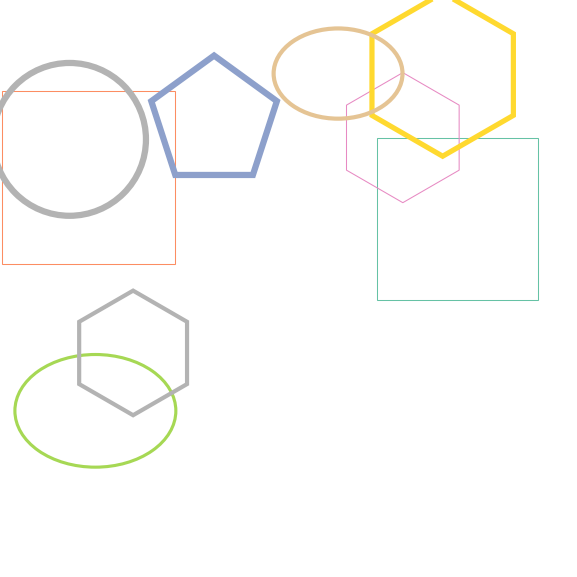[{"shape": "square", "thickness": 0.5, "radius": 0.7, "center": [0.792, 0.62]}, {"shape": "square", "thickness": 0.5, "radius": 0.75, "center": [0.153, 0.692]}, {"shape": "pentagon", "thickness": 3, "radius": 0.57, "center": [0.371, 0.789]}, {"shape": "hexagon", "thickness": 0.5, "radius": 0.56, "center": [0.698, 0.761]}, {"shape": "oval", "thickness": 1.5, "radius": 0.7, "center": [0.165, 0.288]}, {"shape": "hexagon", "thickness": 2.5, "radius": 0.71, "center": [0.767, 0.87]}, {"shape": "oval", "thickness": 2, "radius": 0.56, "center": [0.585, 0.872]}, {"shape": "hexagon", "thickness": 2, "radius": 0.54, "center": [0.23, 0.388]}, {"shape": "circle", "thickness": 3, "radius": 0.66, "center": [0.12, 0.758]}]